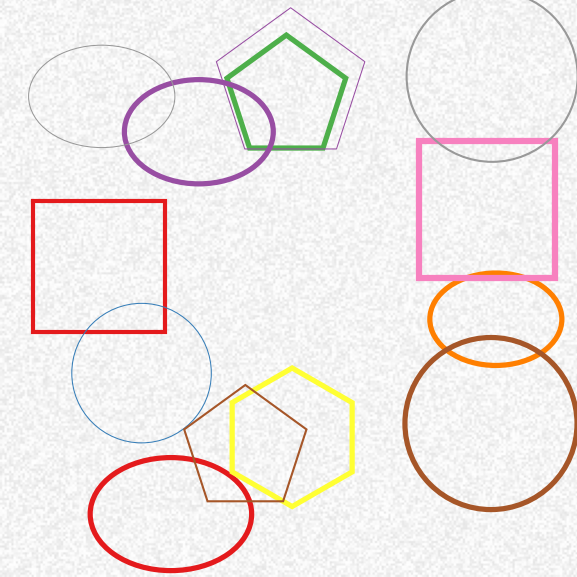[{"shape": "square", "thickness": 2, "radius": 0.57, "center": [0.171, 0.538]}, {"shape": "oval", "thickness": 2.5, "radius": 0.7, "center": [0.296, 0.109]}, {"shape": "circle", "thickness": 0.5, "radius": 0.6, "center": [0.245, 0.353]}, {"shape": "pentagon", "thickness": 2.5, "radius": 0.54, "center": [0.496, 0.83]}, {"shape": "oval", "thickness": 2.5, "radius": 0.64, "center": [0.344, 0.771]}, {"shape": "pentagon", "thickness": 0.5, "radius": 0.68, "center": [0.503, 0.851]}, {"shape": "oval", "thickness": 2.5, "radius": 0.57, "center": [0.859, 0.446]}, {"shape": "hexagon", "thickness": 2.5, "radius": 0.6, "center": [0.506, 0.242]}, {"shape": "circle", "thickness": 2.5, "radius": 0.74, "center": [0.85, 0.266]}, {"shape": "pentagon", "thickness": 1, "radius": 0.56, "center": [0.425, 0.221]}, {"shape": "square", "thickness": 3, "radius": 0.59, "center": [0.843, 0.636]}, {"shape": "circle", "thickness": 1, "radius": 0.74, "center": [0.852, 0.867]}, {"shape": "oval", "thickness": 0.5, "radius": 0.63, "center": [0.176, 0.832]}]